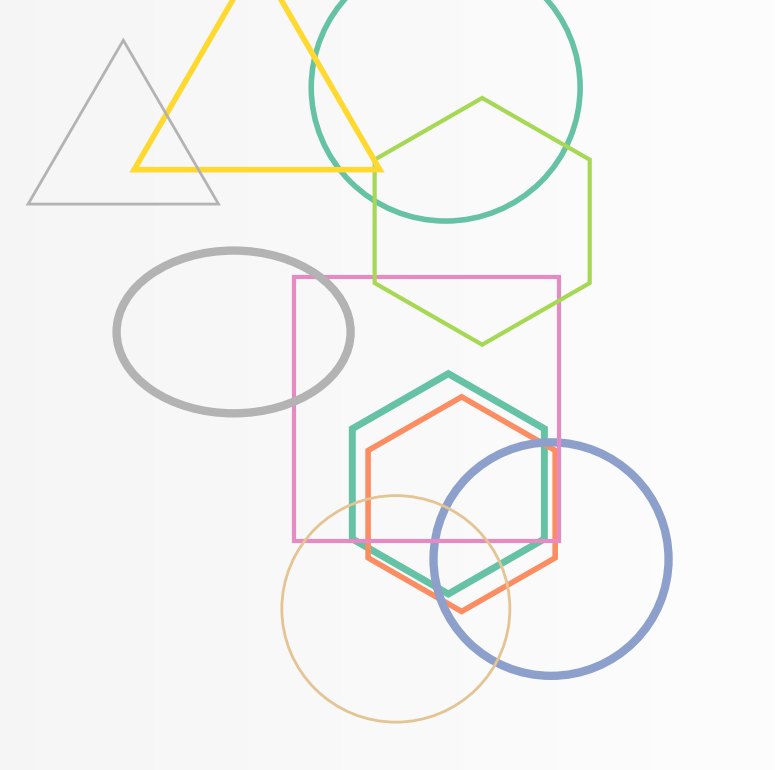[{"shape": "circle", "thickness": 2, "radius": 0.87, "center": [0.575, 0.886]}, {"shape": "hexagon", "thickness": 2.5, "radius": 0.72, "center": [0.579, 0.372]}, {"shape": "hexagon", "thickness": 2, "radius": 0.7, "center": [0.596, 0.345]}, {"shape": "circle", "thickness": 3, "radius": 0.76, "center": [0.711, 0.274]}, {"shape": "square", "thickness": 1.5, "radius": 0.86, "center": [0.55, 0.469]}, {"shape": "hexagon", "thickness": 1.5, "radius": 0.8, "center": [0.622, 0.713]}, {"shape": "triangle", "thickness": 2, "radius": 0.92, "center": [0.332, 0.871]}, {"shape": "circle", "thickness": 1, "radius": 0.74, "center": [0.511, 0.209]}, {"shape": "triangle", "thickness": 1, "radius": 0.71, "center": [0.159, 0.806]}, {"shape": "oval", "thickness": 3, "radius": 0.75, "center": [0.301, 0.569]}]